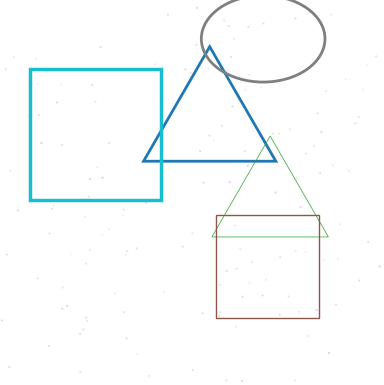[{"shape": "triangle", "thickness": 2, "radius": 0.99, "center": [0.545, 0.68]}, {"shape": "triangle", "thickness": 0.5, "radius": 0.87, "center": [0.702, 0.472]}, {"shape": "square", "thickness": 1, "radius": 0.67, "center": [0.694, 0.307]}, {"shape": "oval", "thickness": 2, "radius": 0.8, "center": [0.684, 0.899]}, {"shape": "square", "thickness": 2.5, "radius": 0.85, "center": [0.248, 0.651]}]